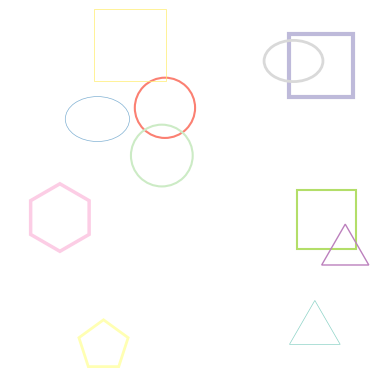[{"shape": "triangle", "thickness": 0.5, "radius": 0.38, "center": [0.818, 0.144]}, {"shape": "pentagon", "thickness": 2, "radius": 0.34, "center": [0.269, 0.102]}, {"shape": "square", "thickness": 3, "radius": 0.41, "center": [0.833, 0.83]}, {"shape": "circle", "thickness": 1.5, "radius": 0.39, "center": [0.428, 0.72]}, {"shape": "oval", "thickness": 0.5, "radius": 0.42, "center": [0.253, 0.691]}, {"shape": "square", "thickness": 1.5, "radius": 0.38, "center": [0.849, 0.43]}, {"shape": "hexagon", "thickness": 2.5, "radius": 0.44, "center": [0.156, 0.435]}, {"shape": "oval", "thickness": 2, "radius": 0.38, "center": [0.762, 0.842]}, {"shape": "triangle", "thickness": 1, "radius": 0.35, "center": [0.897, 0.347]}, {"shape": "circle", "thickness": 1.5, "radius": 0.4, "center": [0.42, 0.596]}, {"shape": "square", "thickness": 0.5, "radius": 0.47, "center": [0.337, 0.883]}]